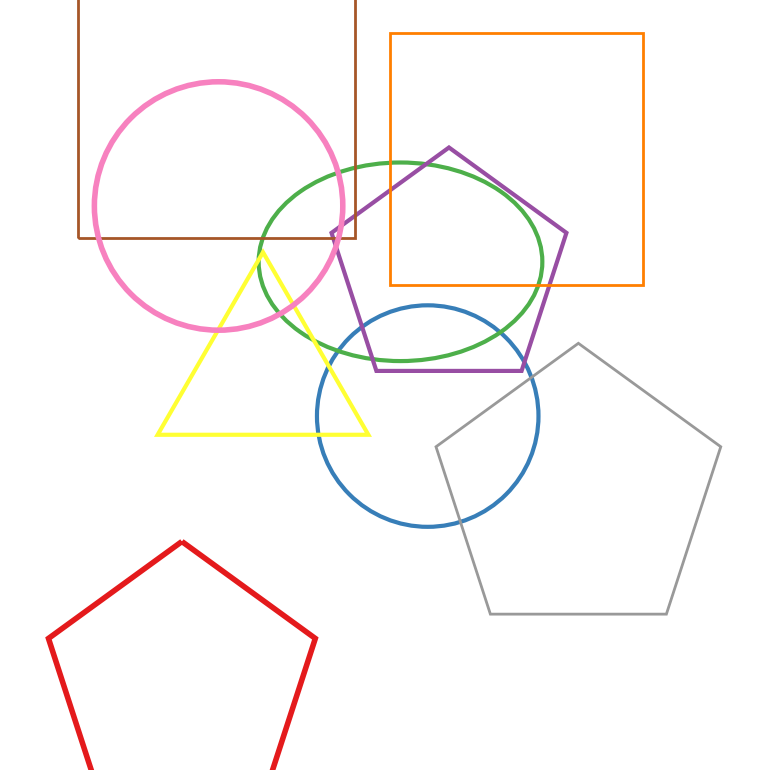[{"shape": "pentagon", "thickness": 2, "radius": 0.91, "center": [0.236, 0.115]}, {"shape": "circle", "thickness": 1.5, "radius": 0.72, "center": [0.555, 0.46]}, {"shape": "oval", "thickness": 1.5, "radius": 0.92, "center": [0.52, 0.66]}, {"shape": "pentagon", "thickness": 1.5, "radius": 0.8, "center": [0.583, 0.648]}, {"shape": "square", "thickness": 1, "radius": 0.82, "center": [0.671, 0.794]}, {"shape": "triangle", "thickness": 1.5, "radius": 0.79, "center": [0.342, 0.514]}, {"shape": "square", "thickness": 1, "radius": 0.9, "center": [0.281, 0.871]}, {"shape": "circle", "thickness": 2, "radius": 0.81, "center": [0.284, 0.732]}, {"shape": "pentagon", "thickness": 1, "radius": 0.97, "center": [0.751, 0.36]}]